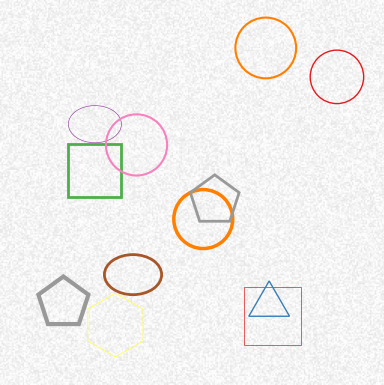[{"shape": "circle", "thickness": 1, "radius": 0.35, "center": [0.875, 0.8]}, {"shape": "square", "thickness": 0.5, "radius": 0.37, "center": [0.708, 0.179]}, {"shape": "triangle", "thickness": 1, "radius": 0.31, "center": [0.699, 0.209]}, {"shape": "square", "thickness": 2, "radius": 0.35, "center": [0.245, 0.557]}, {"shape": "oval", "thickness": 0.5, "radius": 0.34, "center": [0.247, 0.677]}, {"shape": "circle", "thickness": 1.5, "radius": 0.39, "center": [0.69, 0.875]}, {"shape": "circle", "thickness": 2.5, "radius": 0.38, "center": [0.528, 0.431]}, {"shape": "hexagon", "thickness": 0.5, "radius": 0.41, "center": [0.3, 0.156]}, {"shape": "oval", "thickness": 2, "radius": 0.37, "center": [0.345, 0.287]}, {"shape": "circle", "thickness": 1.5, "radius": 0.4, "center": [0.355, 0.624]}, {"shape": "pentagon", "thickness": 2, "radius": 0.33, "center": [0.558, 0.479]}, {"shape": "pentagon", "thickness": 3, "radius": 0.34, "center": [0.165, 0.213]}]